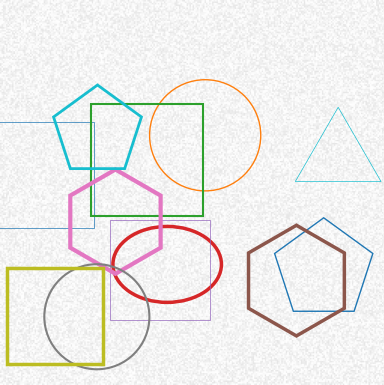[{"shape": "square", "thickness": 0.5, "radius": 0.69, "center": [0.107, 0.545]}, {"shape": "pentagon", "thickness": 1, "radius": 0.67, "center": [0.841, 0.3]}, {"shape": "circle", "thickness": 1, "radius": 0.72, "center": [0.533, 0.649]}, {"shape": "square", "thickness": 1.5, "radius": 0.73, "center": [0.381, 0.585]}, {"shape": "oval", "thickness": 2.5, "radius": 0.7, "center": [0.434, 0.313]}, {"shape": "square", "thickness": 0.5, "radius": 0.65, "center": [0.415, 0.298]}, {"shape": "hexagon", "thickness": 2.5, "radius": 0.72, "center": [0.77, 0.271]}, {"shape": "hexagon", "thickness": 3, "radius": 0.68, "center": [0.3, 0.424]}, {"shape": "circle", "thickness": 1.5, "radius": 0.68, "center": [0.252, 0.177]}, {"shape": "square", "thickness": 2.5, "radius": 0.62, "center": [0.142, 0.179]}, {"shape": "pentagon", "thickness": 2, "radius": 0.6, "center": [0.253, 0.659]}, {"shape": "triangle", "thickness": 0.5, "radius": 0.64, "center": [0.878, 0.593]}]